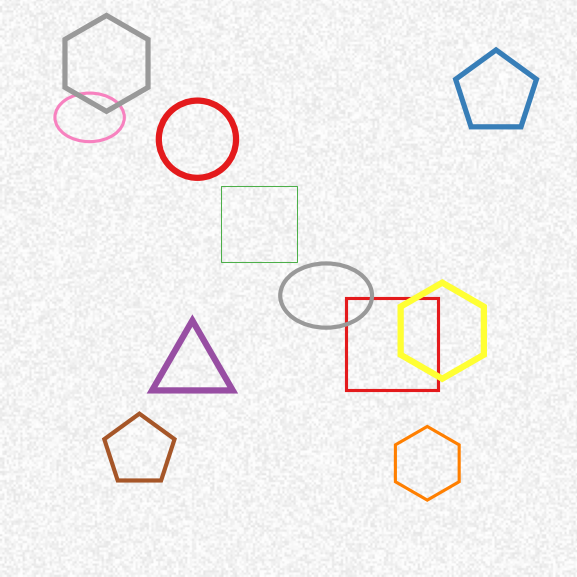[{"shape": "square", "thickness": 1.5, "radius": 0.4, "center": [0.679, 0.403]}, {"shape": "circle", "thickness": 3, "radius": 0.33, "center": [0.342, 0.758]}, {"shape": "pentagon", "thickness": 2.5, "radius": 0.37, "center": [0.859, 0.839]}, {"shape": "square", "thickness": 0.5, "radius": 0.33, "center": [0.449, 0.611]}, {"shape": "triangle", "thickness": 3, "radius": 0.4, "center": [0.333, 0.363]}, {"shape": "hexagon", "thickness": 1.5, "radius": 0.32, "center": [0.74, 0.197]}, {"shape": "hexagon", "thickness": 3, "radius": 0.42, "center": [0.766, 0.427]}, {"shape": "pentagon", "thickness": 2, "radius": 0.32, "center": [0.241, 0.219]}, {"shape": "oval", "thickness": 1.5, "radius": 0.3, "center": [0.155, 0.796]}, {"shape": "hexagon", "thickness": 2.5, "radius": 0.42, "center": [0.184, 0.889]}, {"shape": "oval", "thickness": 2, "radius": 0.4, "center": [0.565, 0.487]}]